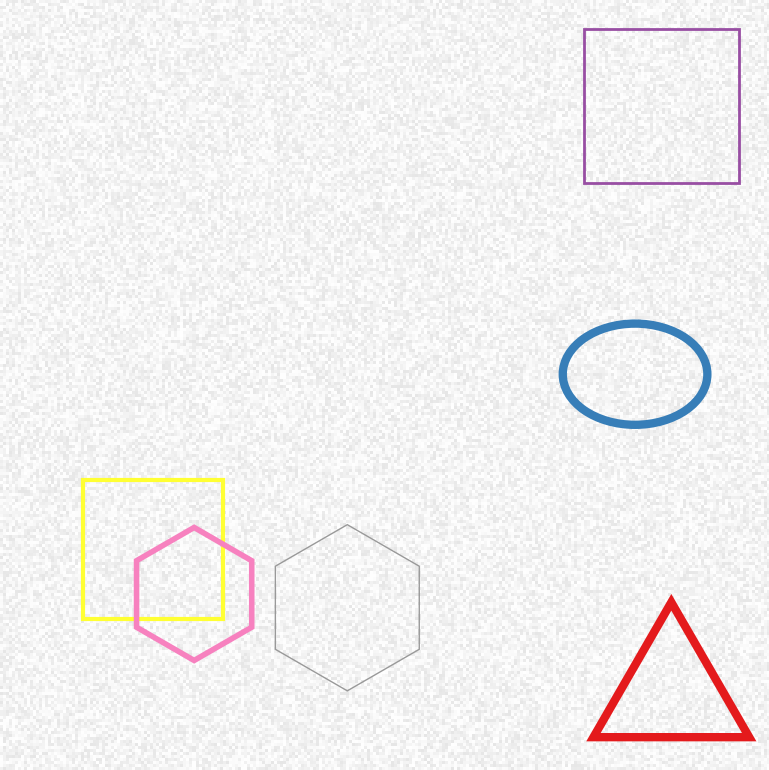[{"shape": "triangle", "thickness": 3, "radius": 0.58, "center": [0.872, 0.101]}, {"shape": "oval", "thickness": 3, "radius": 0.47, "center": [0.825, 0.514]}, {"shape": "square", "thickness": 1, "radius": 0.5, "center": [0.859, 0.863]}, {"shape": "square", "thickness": 1.5, "radius": 0.45, "center": [0.199, 0.286]}, {"shape": "hexagon", "thickness": 2, "radius": 0.43, "center": [0.252, 0.229]}, {"shape": "hexagon", "thickness": 0.5, "radius": 0.54, "center": [0.451, 0.211]}]